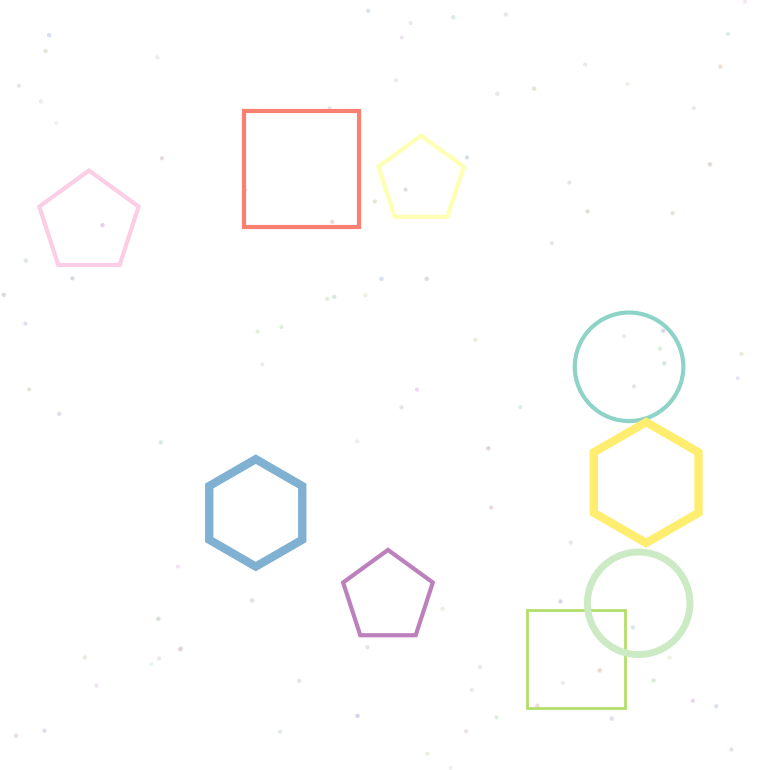[{"shape": "circle", "thickness": 1.5, "radius": 0.35, "center": [0.817, 0.524]}, {"shape": "pentagon", "thickness": 1.5, "radius": 0.29, "center": [0.547, 0.766]}, {"shape": "square", "thickness": 1.5, "radius": 0.37, "center": [0.391, 0.78]}, {"shape": "hexagon", "thickness": 3, "radius": 0.35, "center": [0.332, 0.334]}, {"shape": "square", "thickness": 1, "radius": 0.32, "center": [0.748, 0.144]}, {"shape": "pentagon", "thickness": 1.5, "radius": 0.34, "center": [0.116, 0.711]}, {"shape": "pentagon", "thickness": 1.5, "radius": 0.31, "center": [0.504, 0.225]}, {"shape": "circle", "thickness": 2.5, "radius": 0.33, "center": [0.829, 0.217]}, {"shape": "hexagon", "thickness": 3, "radius": 0.39, "center": [0.839, 0.373]}]